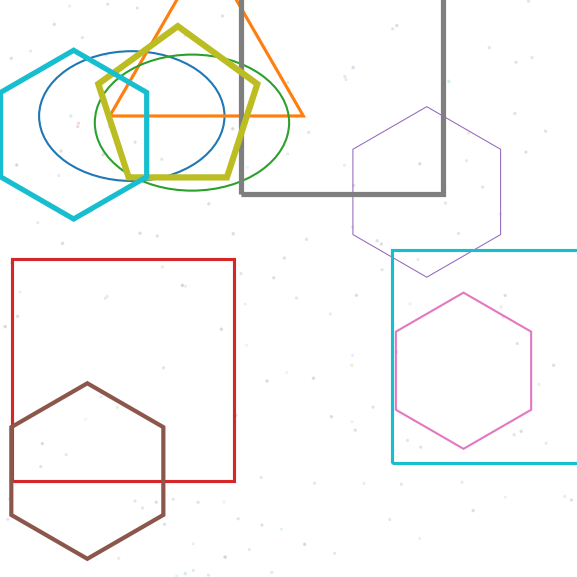[{"shape": "oval", "thickness": 1, "radius": 0.8, "center": [0.228, 0.798]}, {"shape": "triangle", "thickness": 1.5, "radius": 0.97, "center": [0.358, 0.895]}, {"shape": "oval", "thickness": 1, "radius": 0.84, "center": [0.332, 0.787]}, {"shape": "square", "thickness": 1.5, "radius": 0.96, "center": [0.213, 0.358]}, {"shape": "hexagon", "thickness": 0.5, "radius": 0.74, "center": [0.739, 0.667]}, {"shape": "hexagon", "thickness": 2, "radius": 0.76, "center": [0.151, 0.183]}, {"shape": "hexagon", "thickness": 1, "radius": 0.68, "center": [0.803, 0.357]}, {"shape": "square", "thickness": 2.5, "radius": 0.88, "center": [0.592, 0.839]}, {"shape": "pentagon", "thickness": 3, "radius": 0.72, "center": [0.308, 0.809]}, {"shape": "square", "thickness": 1.5, "radius": 0.92, "center": [0.863, 0.382]}, {"shape": "hexagon", "thickness": 2.5, "radius": 0.73, "center": [0.128, 0.766]}]